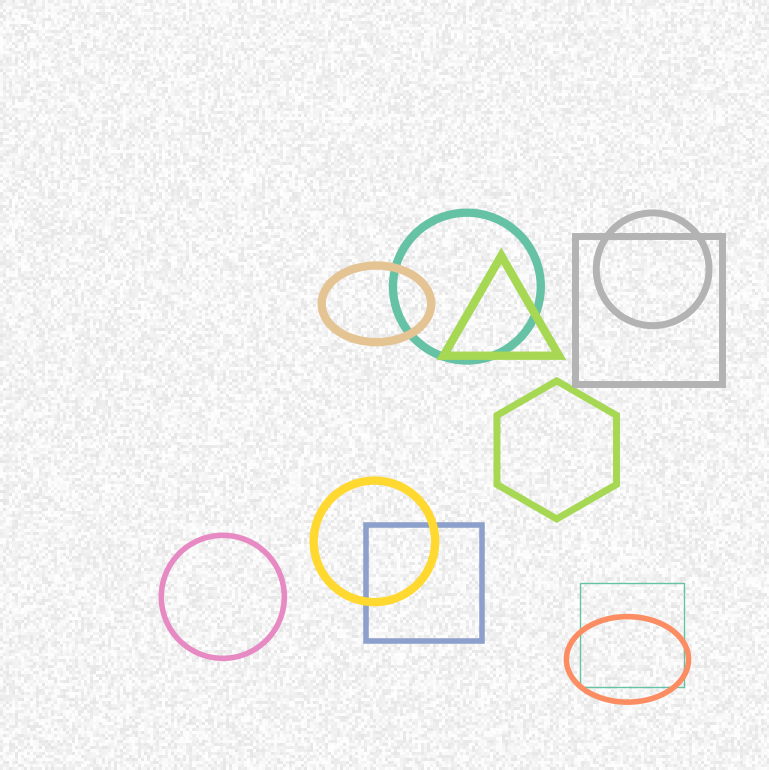[{"shape": "square", "thickness": 0.5, "radius": 0.34, "center": [0.821, 0.176]}, {"shape": "circle", "thickness": 3, "radius": 0.48, "center": [0.606, 0.628]}, {"shape": "oval", "thickness": 2, "radius": 0.4, "center": [0.815, 0.144]}, {"shape": "square", "thickness": 2, "radius": 0.38, "center": [0.55, 0.243]}, {"shape": "circle", "thickness": 2, "radius": 0.4, "center": [0.289, 0.225]}, {"shape": "triangle", "thickness": 3, "radius": 0.43, "center": [0.651, 0.581]}, {"shape": "hexagon", "thickness": 2.5, "radius": 0.45, "center": [0.723, 0.416]}, {"shape": "circle", "thickness": 3, "radius": 0.39, "center": [0.486, 0.297]}, {"shape": "oval", "thickness": 3, "radius": 0.36, "center": [0.489, 0.605]}, {"shape": "circle", "thickness": 2.5, "radius": 0.37, "center": [0.848, 0.65]}, {"shape": "square", "thickness": 2.5, "radius": 0.48, "center": [0.842, 0.597]}]